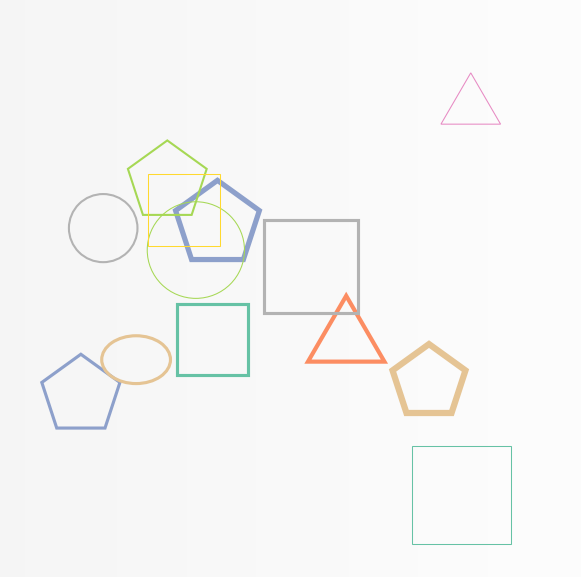[{"shape": "square", "thickness": 1.5, "radius": 0.31, "center": [0.365, 0.411]}, {"shape": "square", "thickness": 0.5, "radius": 0.43, "center": [0.794, 0.142]}, {"shape": "triangle", "thickness": 2, "radius": 0.38, "center": [0.596, 0.411]}, {"shape": "pentagon", "thickness": 2.5, "radius": 0.38, "center": [0.374, 0.611]}, {"shape": "pentagon", "thickness": 1.5, "radius": 0.35, "center": [0.139, 0.315]}, {"shape": "triangle", "thickness": 0.5, "radius": 0.3, "center": [0.81, 0.814]}, {"shape": "pentagon", "thickness": 1, "radius": 0.36, "center": [0.288, 0.685]}, {"shape": "circle", "thickness": 0.5, "radius": 0.42, "center": [0.337, 0.566]}, {"shape": "square", "thickness": 0.5, "radius": 0.31, "center": [0.317, 0.636]}, {"shape": "pentagon", "thickness": 3, "radius": 0.33, "center": [0.738, 0.337]}, {"shape": "oval", "thickness": 1.5, "radius": 0.3, "center": [0.234, 0.376]}, {"shape": "circle", "thickness": 1, "radius": 0.29, "center": [0.178, 0.604]}, {"shape": "square", "thickness": 1.5, "radius": 0.4, "center": [0.535, 0.538]}]